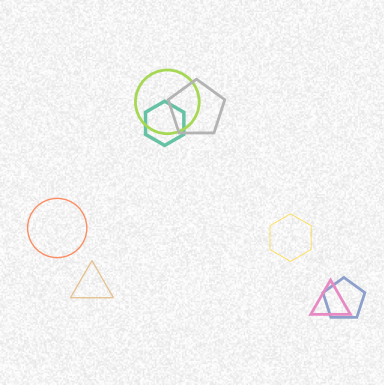[{"shape": "hexagon", "thickness": 2.5, "radius": 0.29, "center": [0.428, 0.68]}, {"shape": "circle", "thickness": 1, "radius": 0.38, "center": [0.149, 0.408]}, {"shape": "pentagon", "thickness": 2, "radius": 0.29, "center": [0.893, 0.222]}, {"shape": "triangle", "thickness": 2, "radius": 0.3, "center": [0.859, 0.213]}, {"shape": "circle", "thickness": 2, "radius": 0.41, "center": [0.435, 0.736]}, {"shape": "hexagon", "thickness": 0.5, "radius": 0.31, "center": [0.755, 0.383]}, {"shape": "triangle", "thickness": 1, "radius": 0.32, "center": [0.239, 0.259]}, {"shape": "pentagon", "thickness": 2, "radius": 0.39, "center": [0.51, 0.717]}]